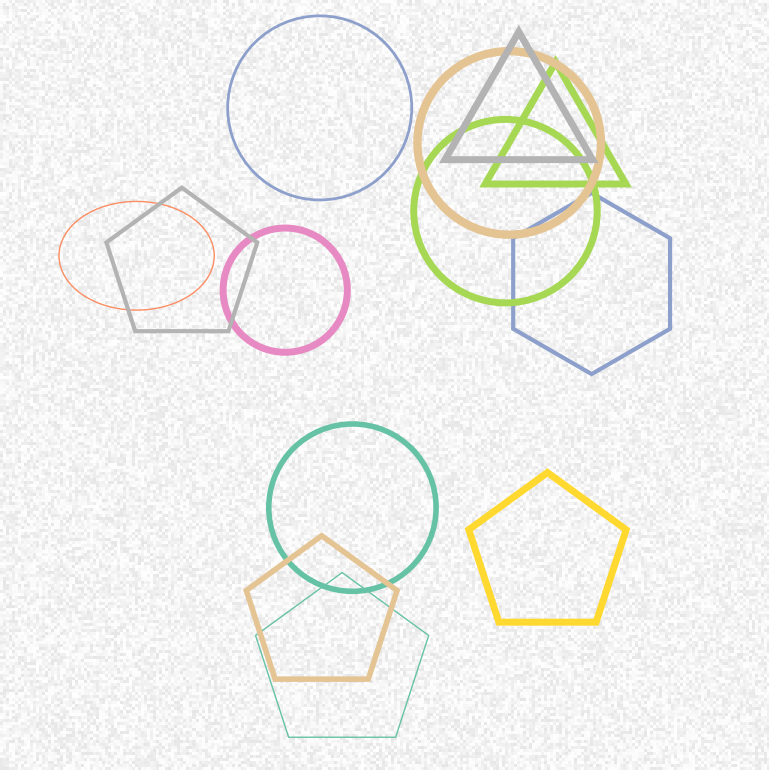[{"shape": "circle", "thickness": 2, "radius": 0.54, "center": [0.458, 0.341]}, {"shape": "pentagon", "thickness": 0.5, "radius": 0.59, "center": [0.444, 0.138]}, {"shape": "oval", "thickness": 0.5, "radius": 0.5, "center": [0.177, 0.668]}, {"shape": "hexagon", "thickness": 1.5, "radius": 0.59, "center": [0.768, 0.632]}, {"shape": "circle", "thickness": 1, "radius": 0.6, "center": [0.415, 0.86]}, {"shape": "circle", "thickness": 2.5, "radius": 0.4, "center": [0.37, 0.623]}, {"shape": "triangle", "thickness": 2.5, "radius": 0.53, "center": [0.721, 0.814]}, {"shape": "circle", "thickness": 2.5, "radius": 0.6, "center": [0.656, 0.726]}, {"shape": "pentagon", "thickness": 2.5, "radius": 0.54, "center": [0.711, 0.279]}, {"shape": "circle", "thickness": 3, "radius": 0.6, "center": [0.661, 0.814]}, {"shape": "pentagon", "thickness": 2, "radius": 0.51, "center": [0.418, 0.201]}, {"shape": "pentagon", "thickness": 1.5, "radius": 0.52, "center": [0.236, 0.653]}, {"shape": "triangle", "thickness": 2.5, "radius": 0.55, "center": [0.674, 0.848]}]